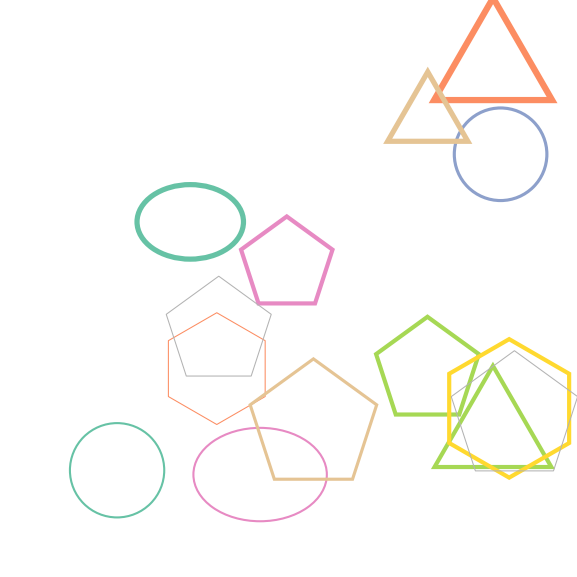[{"shape": "circle", "thickness": 1, "radius": 0.41, "center": [0.203, 0.185]}, {"shape": "oval", "thickness": 2.5, "radius": 0.46, "center": [0.329, 0.615]}, {"shape": "hexagon", "thickness": 0.5, "radius": 0.48, "center": [0.375, 0.361]}, {"shape": "triangle", "thickness": 3, "radius": 0.59, "center": [0.854, 0.885]}, {"shape": "circle", "thickness": 1.5, "radius": 0.4, "center": [0.867, 0.732]}, {"shape": "oval", "thickness": 1, "radius": 0.58, "center": [0.45, 0.177]}, {"shape": "pentagon", "thickness": 2, "radius": 0.42, "center": [0.497, 0.541]}, {"shape": "triangle", "thickness": 2, "radius": 0.58, "center": [0.854, 0.249]}, {"shape": "pentagon", "thickness": 2, "radius": 0.47, "center": [0.74, 0.357]}, {"shape": "hexagon", "thickness": 2, "radius": 0.6, "center": [0.882, 0.292]}, {"shape": "pentagon", "thickness": 1.5, "radius": 0.58, "center": [0.543, 0.262]}, {"shape": "triangle", "thickness": 2.5, "radius": 0.4, "center": [0.741, 0.795]}, {"shape": "pentagon", "thickness": 0.5, "radius": 0.48, "center": [0.379, 0.425]}, {"shape": "pentagon", "thickness": 0.5, "radius": 0.58, "center": [0.891, 0.277]}]